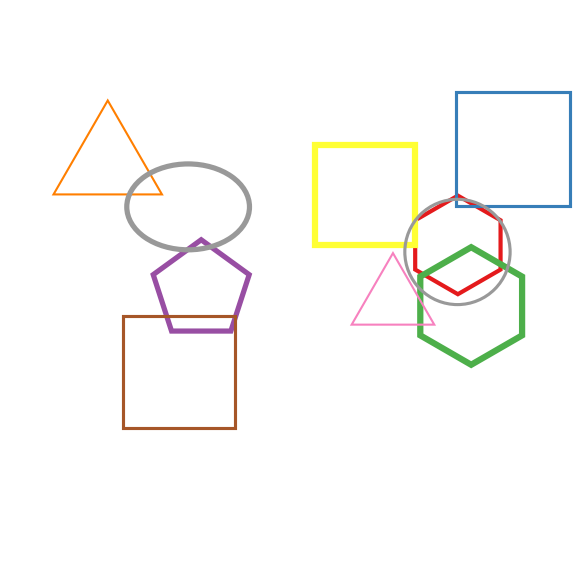[{"shape": "hexagon", "thickness": 2, "radius": 0.43, "center": [0.793, 0.575]}, {"shape": "square", "thickness": 1.5, "radius": 0.49, "center": [0.888, 0.741]}, {"shape": "hexagon", "thickness": 3, "radius": 0.51, "center": [0.816, 0.469]}, {"shape": "pentagon", "thickness": 2.5, "radius": 0.44, "center": [0.348, 0.497]}, {"shape": "triangle", "thickness": 1, "radius": 0.54, "center": [0.187, 0.717]}, {"shape": "square", "thickness": 3, "radius": 0.43, "center": [0.632, 0.661]}, {"shape": "square", "thickness": 1.5, "radius": 0.48, "center": [0.311, 0.355]}, {"shape": "triangle", "thickness": 1, "radius": 0.41, "center": [0.68, 0.478]}, {"shape": "circle", "thickness": 1.5, "radius": 0.46, "center": [0.792, 0.563]}, {"shape": "oval", "thickness": 2.5, "radius": 0.53, "center": [0.326, 0.641]}]